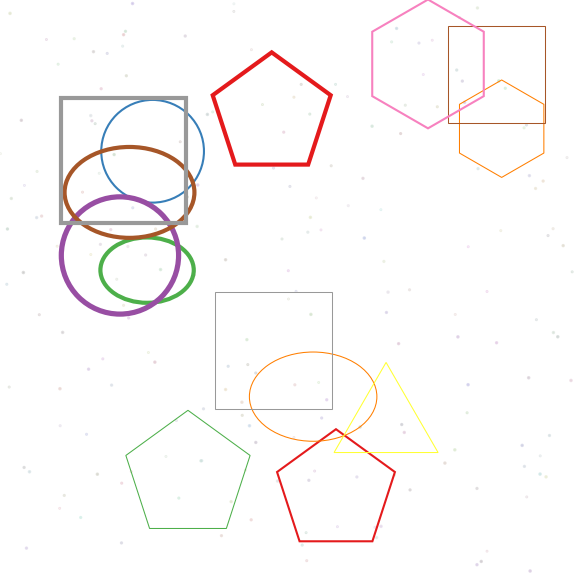[{"shape": "pentagon", "thickness": 2, "radius": 0.54, "center": [0.47, 0.801]}, {"shape": "pentagon", "thickness": 1, "radius": 0.54, "center": [0.582, 0.149]}, {"shape": "circle", "thickness": 1, "radius": 0.44, "center": [0.264, 0.737]}, {"shape": "pentagon", "thickness": 0.5, "radius": 0.57, "center": [0.325, 0.176]}, {"shape": "oval", "thickness": 2, "radius": 0.4, "center": [0.255, 0.531]}, {"shape": "circle", "thickness": 2.5, "radius": 0.51, "center": [0.208, 0.557]}, {"shape": "hexagon", "thickness": 0.5, "radius": 0.42, "center": [0.869, 0.776]}, {"shape": "oval", "thickness": 0.5, "radius": 0.55, "center": [0.542, 0.312]}, {"shape": "triangle", "thickness": 0.5, "radius": 0.52, "center": [0.669, 0.268]}, {"shape": "square", "thickness": 0.5, "radius": 0.42, "center": [0.86, 0.87]}, {"shape": "oval", "thickness": 2, "radius": 0.56, "center": [0.224, 0.666]}, {"shape": "hexagon", "thickness": 1, "radius": 0.56, "center": [0.741, 0.888]}, {"shape": "square", "thickness": 0.5, "radius": 0.51, "center": [0.474, 0.392]}, {"shape": "square", "thickness": 2, "radius": 0.54, "center": [0.214, 0.721]}]